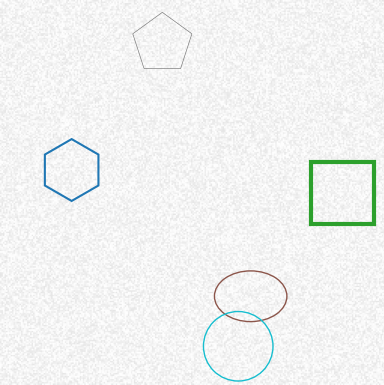[{"shape": "hexagon", "thickness": 1.5, "radius": 0.4, "center": [0.186, 0.558]}, {"shape": "square", "thickness": 3, "radius": 0.41, "center": [0.89, 0.499]}, {"shape": "oval", "thickness": 1, "radius": 0.47, "center": [0.651, 0.231]}, {"shape": "pentagon", "thickness": 0.5, "radius": 0.4, "center": [0.422, 0.887]}, {"shape": "circle", "thickness": 1, "radius": 0.45, "center": [0.619, 0.101]}]